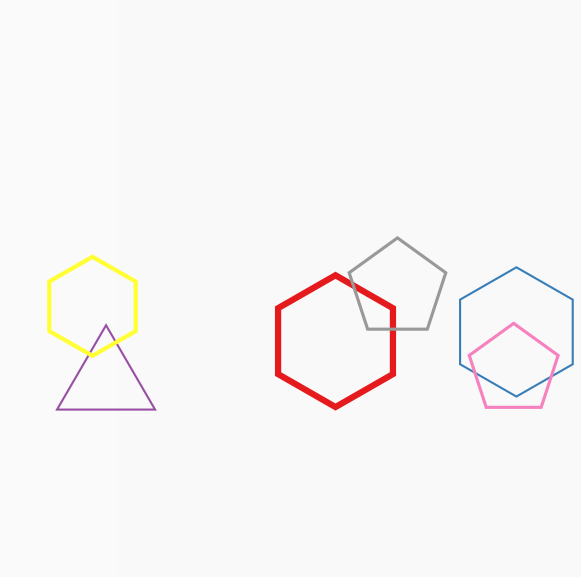[{"shape": "hexagon", "thickness": 3, "radius": 0.57, "center": [0.577, 0.408]}, {"shape": "hexagon", "thickness": 1, "radius": 0.56, "center": [0.888, 0.424]}, {"shape": "triangle", "thickness": 1, "radius": 0.49, "center": [0.182, 0.339]}, {"shape": "hexagon", "thickness": 2, "radius": 0.43, "center": [0.159, 0.469]}, {"shape": "pentagon", "thickness": 1.5, "radius": 0.4, "center": [0.884, 0.359]}, {"shape": "pentagon", "thickness": 1.5, "radius": 0.44, "center": [0.684, 0.5]}]